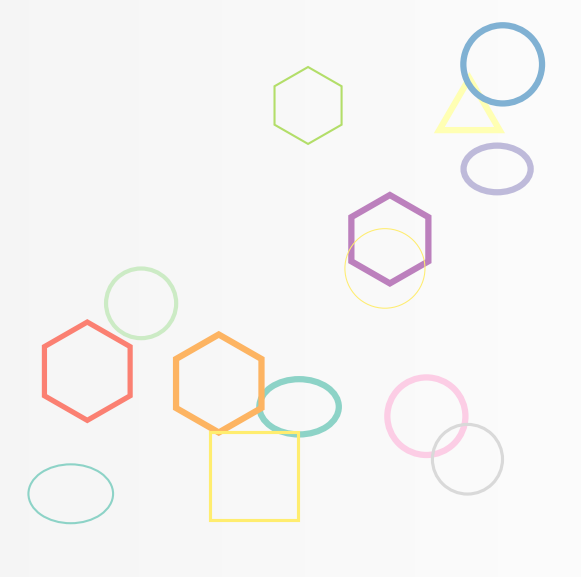[{"shape": "oval", "thickness": 1, "radius": 0.36, "center": [0.122, 0.144]}, {"shape": "oval", "thickness": 3, "radius": 0.34, "center": [0.515, 0.295]}, {"shape": "triangle", "thickness": 3, "radius": 0.3, "center": [0.808, 0.804]}, {"shape": "oval", "thickness": 3, "radius": 0.29, "center": [0.855, 0.707]}, {"shape": "hexagon", "thickness": 2.5, "radius": 0.43, "center": [0.15, 0.356]}, {"shape": "circle", "thickness": 3, "radius": 0.34, "center": [0.865, 0.888]}, {"shape": "hexagon", "thickness": 3, "radius": 0.42, "center": [0.376, 0.335]}, {"shape": "hexagon", "thickness": 1, "radius": 0.33, "center": [0.53, 0.816]}, {"shape": "circle", "thickness": 3, "radius": 0.34, "center": [0.734, 0.278]}, {"shape": "circle", "thickness": 1.5, "radius": 0.3, "center": [0.804, 0.204]}, {"shape": "hexagon", "thickness": 3, "radius": 0.38, "center": [0.671, 0.585]}, {"shape": "circle", "thickness": 2, "radius": 0.3, "center": [0.243, 0.474]}, {"shape": "square", "thickness": 1.5, "radius": 0.38, "center": [0.437, 0.175]}, {"shape": "circle", "thickness": 0.5, "radius": 0.34, "center": [0.662, 0.534]}]